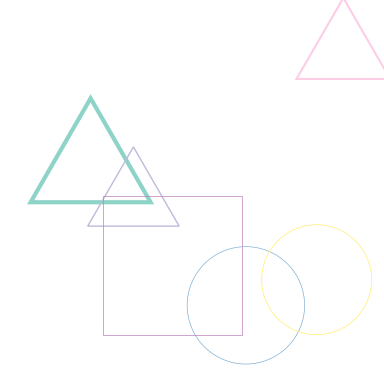[{"shape": "triangle", "thickness": 3, "radius": 0.9, "center": [0.235, 0.565]}, {"shape": "triangle", "thickness": 1, "radius": 0.69, "center": [0.347, 0.481]}, {"shape": "circle", "thickness": 0.5, "radius": 0.76, "center": [0.639, 0.207]}, {"shape": "triangle", "thickness": 1.5, "radius": 0.7, "center": [0.892, 0.865]}, {"shape": "square", "thickness": 0.5, "radius": 0.9, "center": [0.448, 0.309]}, {"shape": "circle", "thickness": 0.5, "radius": 0.71, "center": [0.823, 0.273]}]